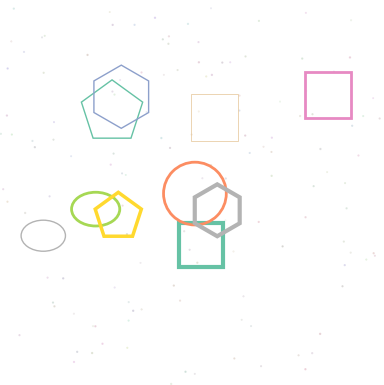[{"shape": "pentagon", "thickness": 1, "radius": 0.42, "center": [0.291, 0.709]}, {"shape": "square", "thickness": 3, "radius": 0.29, "center": [0.522, 0.364]}, {"shape": "circle", "thickness": 2, "radius": 0.41, "center": [0.506, 0.497]}, {"shape": "hexagon", "thickness": 1, "radius": 0.41, "center": [0.315, 0.749]}, {"shape": "square", "thickness": 2, "radius": 0.3, "center": [0.852, 0.753]}, {"shape": "oval", "thickness": 2, "radius": 0.31, "center": [0.248, 0.457]}, {"shape": "pentagon", "thickness": 2.5, "radius": 0.32, "center": [0.307, 0.437]}, {"shape": "square", "thickness": 0.5, "radius": 0.3, "center": [0.557, 0.695]}, {"shape": "hexagon", "thickness": 3, "radius": 0.34, "center": [0.564, 0.454]}, {"shape": "oval", "thickness": 1, "radius": 0.29, "center": [0.112, 0.388]}]